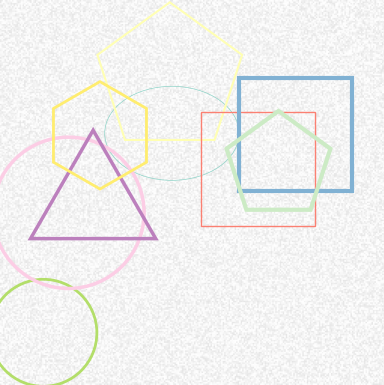[{"shape": "oval", "thickness": 0.5, "radius": 0.87, "center": [0.446, 0.654]}, {"shape": "pentagon", "thickness": 1.5, "radius": 0.99, "center": [0.441, 0.796]}, {"shape": "square", "thickness": 1, "radius": 0.74, "center": [0.669, 0.562]}, {"shape": "square", "thickness": 3, "radius": 0.73, "center": [0.768, 0.65]}, {"shape": "circle", "thickness": 2, "radius": 0.7, "center": [0.113, 0.136]}, {"shape": "circle", "thickness": 2.5, "radius": 0.98, "center": [0.178, 0.447]}, {"shape": "triangle", "thickness": 2.5, "radius": 0.94, "center": [0.242, 0.474]}, {"shape": "pentagon", "thickness": 3, "radius": 0.71, "center": [0.723, 0.57]}, {"shape": "hexagon", "thickness": 2, "radius": 0.7, "center": [0.26, 0.648]}]